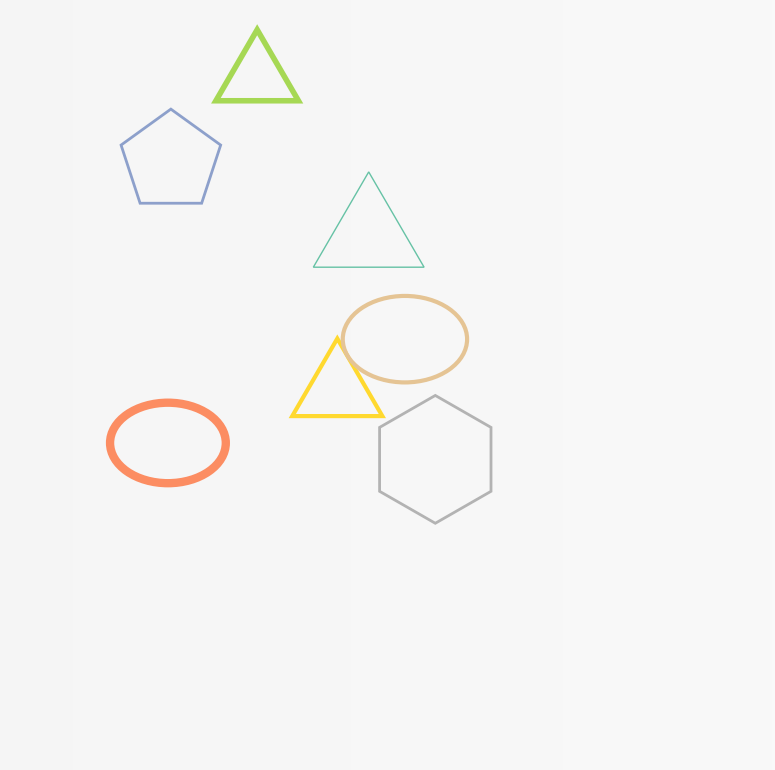[{"shape": "triangle", "thickness": 0.5, "radius": 0.41, "center": [0.476, 0.694]}, {"shape": "oval", "thickness": 3, "radius": 0.37, "center": [0.217, 0.425]}, {"shape": "pentagon", "thickness": 1, "radius": 0.34, "center": [0.22, 0.791]}, {"shape": "triangle", "thickness": 2, "radius": 0.31, "center": [0.332, 0.9]}, {"shape": "triangle", "thickness": 1.5, "radius": 0.34, "center": [0.435, 0.493]}, {"shape": "oval", "thickness": 1.5, "radius": 0.4, "center": [0.522, 0.56]}, {"shape": "hexagon", "thickness": 1, "radius": 0.41, "center": [0.562, 0.403]}]